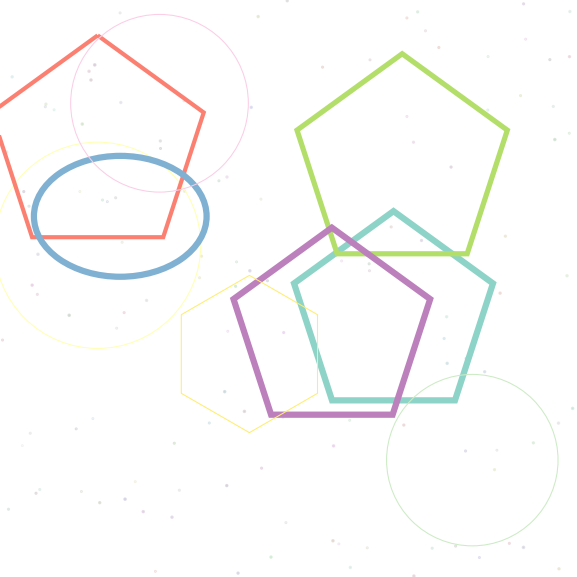[{"shape": "pentagon", "thickness": 3, "radius": 0.91, "center": [0.681, 0.452]}, {"shape": "circle", "thickness": 0.5, "radius": 0.89, "center": [0.169, 0.574]}, {"shape": "pentagon", "thickness": 2, "radius": 0.97, "center": [0.169, 0.745]}, {"shape": "oval", "thickness": 3, "radius": 0.75, "center": [0.208, 0.625]}, {"shape": "pentagon", "thickness": 2.5, "radius": 0.96, "center": [0.696, 0.715]}, {"shape": "circle", "thickness": 0.5, "radius": 0.77, "center": [0.276, 0.82]}, {"shape": "pentagon", "thickness": 3, "radius": 0.9, "center": [0.575, 0.426]}, {"shape": "circle", "thickness": 0.5, "radius": 0.74, "center": [0.818, 0.202]}, {"shape": "hexagon", "thickness": 0.5, "radius": 0.68, "center": [0.432, 0.386]}]